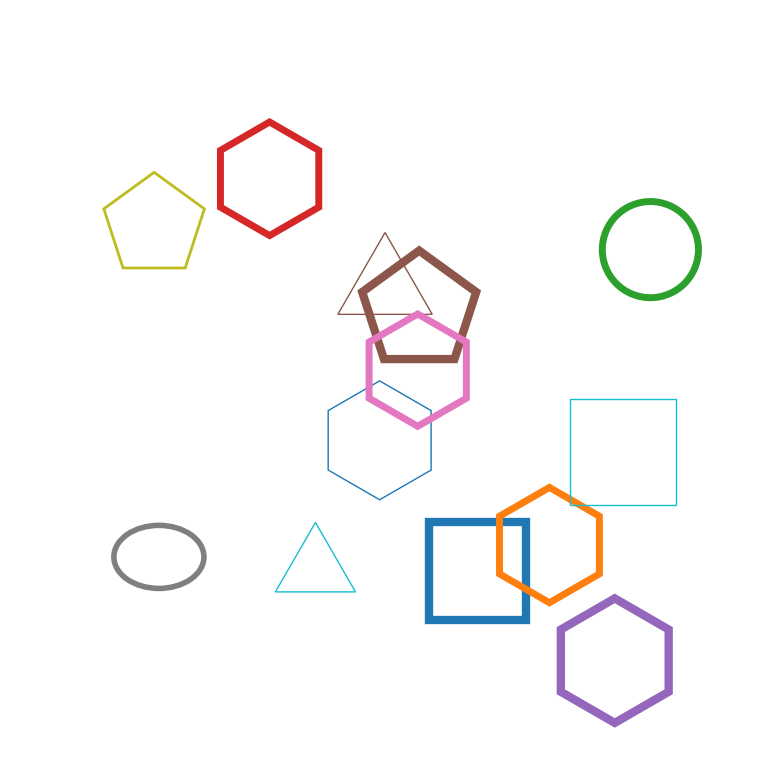[{"shape": "square", "thickness": 3, "radius": 0.32, "center": [0.62, 0.258]}, {"shape": "hexagon", "thickness": 0.5, "radius": 0.39, "center": [0.493, 0.428]}, {"shape": "hexagon", "thickness": 2.5, "radius": 0.37, "center": [0.714, 0.292]}, {"shape": "circle", "thickness": 2.5, "radius": 0.31, "center": [0.845, 0.676]}, {"shape": "hexagon", "thickness": 2.5, "radius": 0.37, "center": [0.35, 0.768]}, {"shape": "hexagon", "thickness": 3, "radius": 0.4, "center": [0.798, 0.142]}, {"shape": "pentagon", "thickness": 3, "radius": 0.39, "center": [0.544, 0.597]}, {"shape": "triangle", "thickness": 0.5, "radius": 0.35, "center": [0.5, 0.627]}, {"shape": "hexagon", "thickness": 2.5, "radius": 0.36, "center": [0.543, 0.519]}, {"shape": "oval", "thickness": 2, "radius": 0.29, "center": [0.206, 0.277]}, {"shape": "pentagon", "thickness": 1, "radius": 0.34, "center": [0.2, 0.708]}, {"shape": "square", "thickness": 0.5, "radius": 0.34, "center": [0.809, 0.413]}, {"shape": "triangle", "thickness": 0.5, "radius": 0.3, "center": [0.41, 0.261]}]